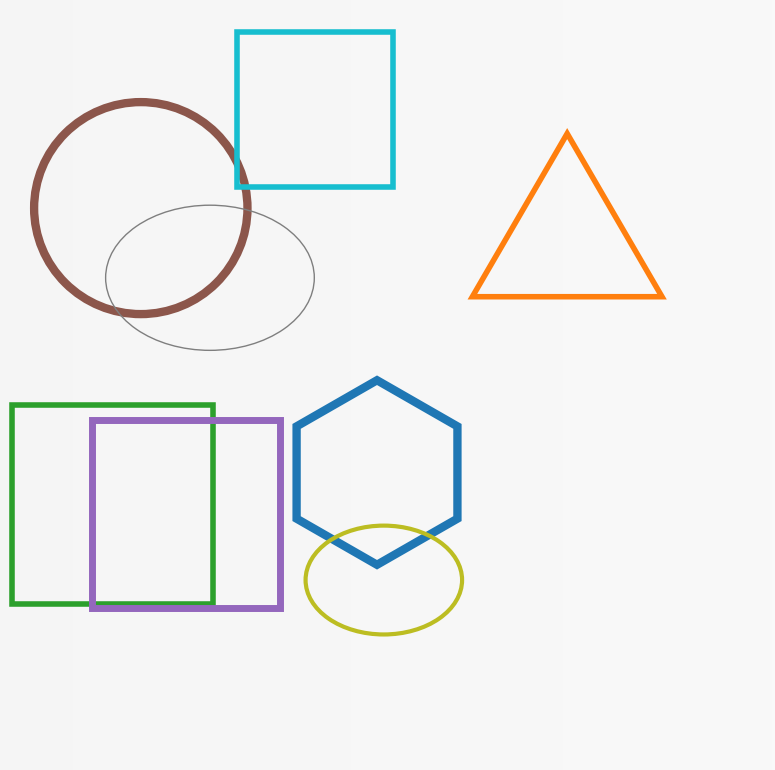[{"shape": "hexagon", "thickness": 3, "radius": 0.6, "center": [0.486, 0.386]}, {"shape": "triangle", "thickness": 2, "radius": 0.71, "center": [0.732, 0.685]}, {"shape": "square", "thickness": 2, "radius": 0.65, "center": [0.145, 0.345]}, {"shape": "square", "thickness": 2.5, "radius": 0.61, "center": [0.24, 0.332]}, {"shape": "circle", "thickness": 3, "radius": 0.69, "center": [0.182, 0.73]}, {"shape": "oval", "thickness": 0.5, "radius": 0.67, "center": [0.271, 0.639]}, {"shape": "oval", "thickness": 1.5, "radius": 0.5, "center": [0.495, 0.247]}, {"shape": "square", "thickness": 2, "radius": 0.5, "center": [0.406, 0.858]}]